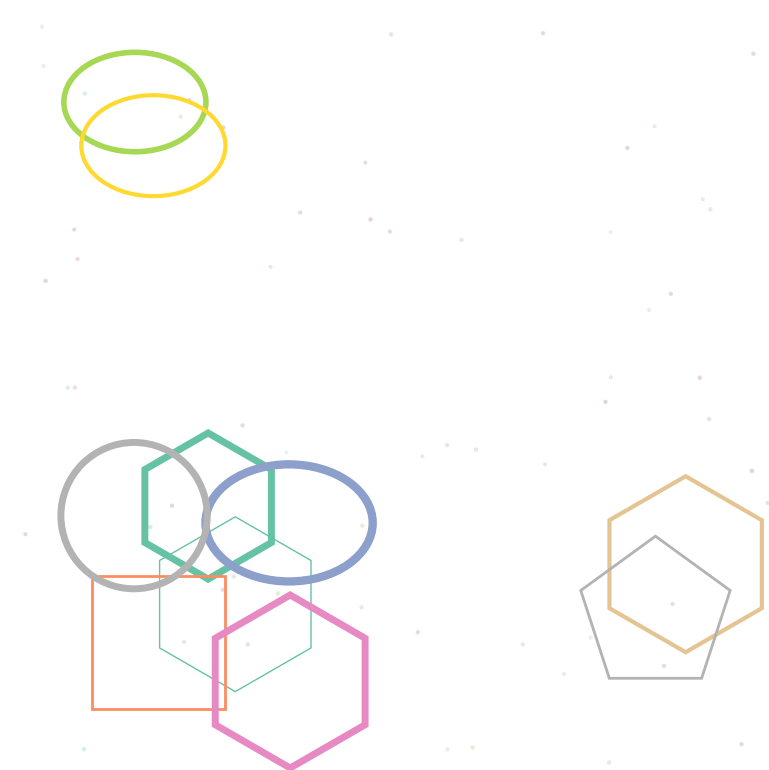[{"shape": "hexagon", "thickness": 2.5, "radius": 0.47, "center": [0.27, 0.343]}, {"shape": "hexagon", "thickness": 0.5, "radius": 0.57, "center": [0.306, 0.215]}, {"shape": "square", "thickness": 1, "radius": 0.43, "center": [0.206, 0.165]}, {"shape": "oval", "thickness": 3, "radius": 0.54, "center": [0.375, 0.321]}, {"shape": "hexagon", "thickness": 2.5, "radius": 0.56, "center": [0.377, 0.115]}, {"shape": "oval", "thickness": 2, "radius": 0.46, "center": [0.175, 0.867]}, {"shape": "oval", "thickness": 1.5, "radius": 0.47, "center": [0.199, 0.811]}, {"shape": "hexagon", "thickness": 1.5, "radius": 0.57, "center": [0.89, 0.267]}, {"shape": "pentagon", "thickness": 1, "radius": 0.51, "center": [0.851, 0.202]}, {"shape": "circle", "thickness": 2.5, "radius": 0.48, "center": [0.174, 0.33]}]